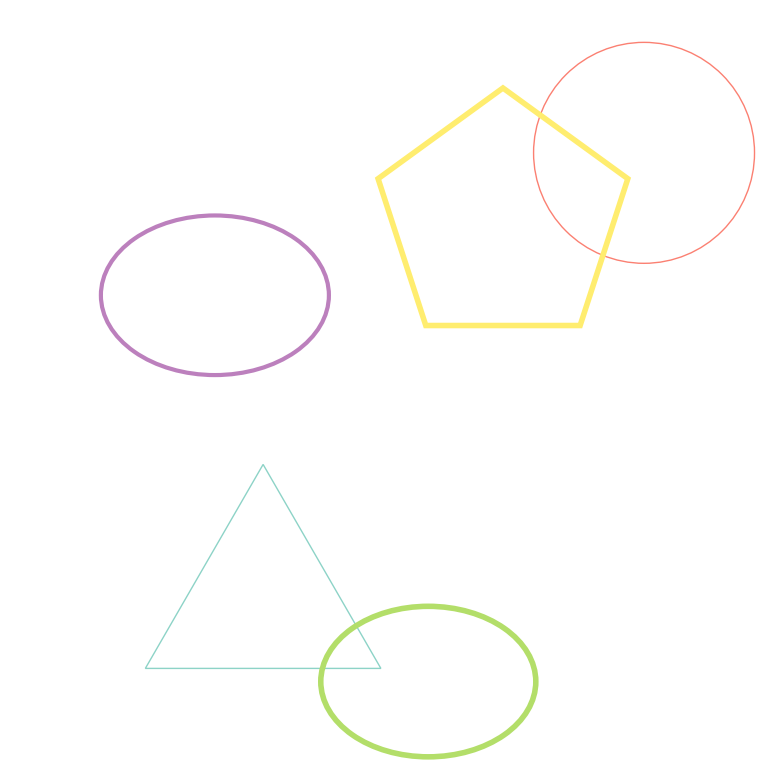[{"shape": "triangle", "thickness": 0.5, "radius": 0.88, "center": [0.342, 0.22]}, {"shape": "circle", "thickness": 0.5, "radius": 0.72, "center": [0.836, 0.802]}, {"shape": "oval", "thickness": 2, "radius": 0.7, "center": [0.556, 0.115]}, {"shape": "oval", "thickness": 1.5, "radius": 0.74, "center": [0.279, 0.617]}, {"shape": "pentagon", "thickness": 2, "radius": 0.85, "center": [0.653, 0.715]}]